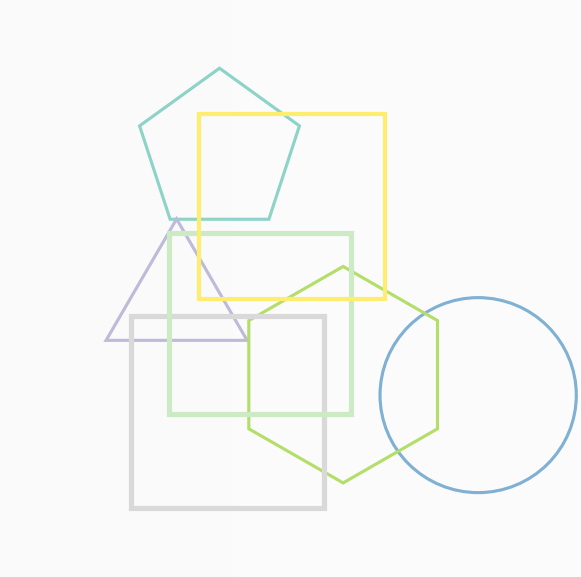[{"shape": "pentagon", "thickness": 1.5, "radius": 0.72, "center": [0.378, 0.736]}, {"shape": "triangle", "thickness": 1.5, "radius": 0.7, "center": [0.304, 0.48]}, {"shape": "circle", "thickness": 1.5, "radius": 0.84, "center": [0.823, 0.315]}, {"shape": "hexagon", "thickness": 1.5, "radius": 0.94, "center": [0.59, 0.35]}, {"shape": "square", "thickness": 2.5, "radius": 0.83, "center": [0.392, 0.286]}, {"shape": "square", "thickness": 2.5, "radius": 0.78, "center": [0.448, 0.44]}, {"shape": "square", "thickness": 2, "radius": 0.8, "center": [0.502, 0.641]}]